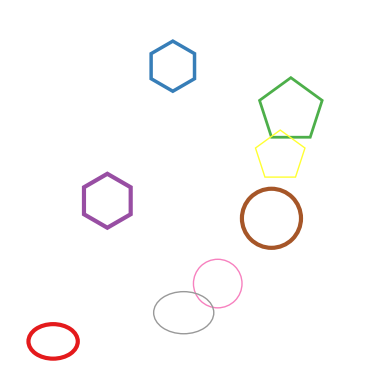[{"shape": "oval", "thickness": 3, "radius": 0.32, "center": [0.138, 0.113]}, {"shape": "hexagon", "thickness": 2.5, "radius": 0.33, "center": [0.449, 0.828]}, {"shape": "pentagon", "thickness": 2, "radius": 0.43, "center": [0.755, 0.713]}, {"shape": "hexagon", "thickness": 3, "radius": 0.35, "center": [0.279, 0.479]}, {"shape": "pentagon", "thickness": 1, "radius": 0.34, "center": [0.728, 0.595]}, {"shape": "circle", "thickness": 3, "radius": 0.38, "center": [0.705, 0.433]}, {"shape": "circle", "thickness": 1, "radius": 0.32, "center": [0.566, 0.263]}, {"shape": "oval", "thickness": 1, "radius": 0.39, "center": [0.477, 0.188]}]